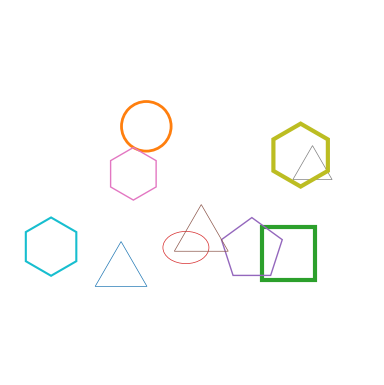[{"shape": "triangle", "thickness": 0.5, "radius": 0.39, "center": [0.314, 0.295]}, {"shape": "circle", "thickness": 2, "radius": 0.32, "center": [0.38, 0.672]}, {"shape": "square", "thickness": 3, "radius": 0.35, "center": [0.75, 0.343]}, {"shape": "oval", "thickness": 0.5, "radius": 0.3, "center": [0.483, 0.357]}, {"shape": "pentagon", "thickness": 1, "radius": 0.42, "center": [0.654, 0.352]}, {"shape": "triangle", "thickness": 0.5, "radius": 0.4, "center": [0.523, 0.388]}, {"shape": "hexagon", "thickness": 1, "radius": 0.34, "center": [0.346, 0.549]}, {"shape": "triangle", "thickness": 0.5, "radius": 0.29, "center": [0.812, 0.563]}, {"shape": "hexagon", "thickness": 3, "radius": 0.41, "center": [0.781, 0.597]}, {"shape": "hexagon", "thickness": 1.5, "radius": 0.38, "center": [0.133, 0.359]}]